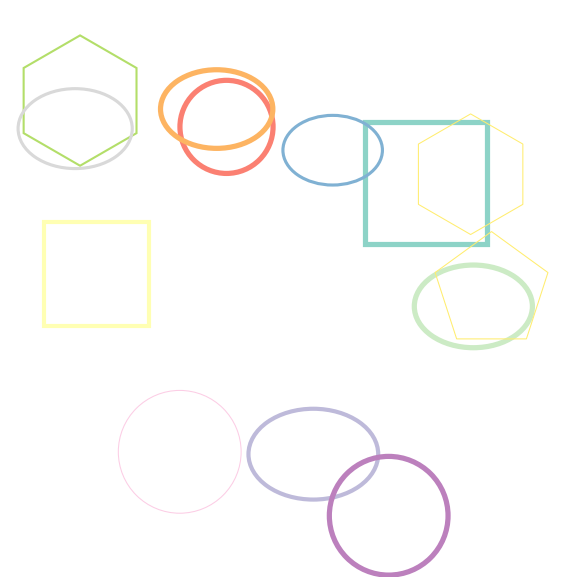[{"shape": "square", "thickness": 2.5, "radius": 0.53, "center": [0.737, 0.682]}, {"shape": "square", "thickness": 2, "radius": 0.45, "center": [0.167, 0.525]}, {"shape": "oval", "thickness": 2, "radius": 0.56, "center": [0.543, 0.213]}, {"shape": "circle", "thickness": 2.5, "radius": 0.4, "center": [0.392, 0.779]}, {"shape": "oval", "thickness": 1.5, "radius": 0.43, "center": [0.576, 0.739]}, {"shape": "oval", "thickness": 2.5, "radius": 0.49, "center": [0.375, 0.81]}, {"shape": "hexagon", "thickness": 1, "radius": 0.56, "center": [0.139, 0.825]}, {"shape": "circle", "thickness": 0.5, "radius": 0.53, "center": [0.311, 0.217]}, {"shape": "oval", "thickness": 1.5, "radius": 0.49, "center": [0.13, 0.776]}, {"shape": "circle", "thickness": 2.5, "radius": 0.51, "center": [0.673, 0.106]}, {"shape": "oval", "thickness": 2.5, "radius": 0.51, "center": [0.82, 0.469]}, {"shape": "pentagon", "thickness": 0.5, "radius": 0.51, "center": [0.851, 0.495]}, {"shape": "hexagon", "thickness": 0.5, "radius": 0.52, "center": [0.815, 0.697]}]